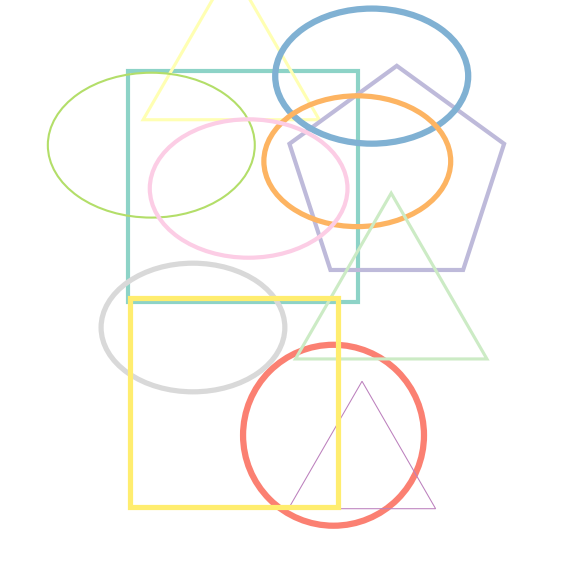[{"shape": "square", "thickness": 2, "radius": 1.0, "center": [0.42, 0.677]}, {"shape": "triangle", "thickness": 1.5, "radius": 0.88, "center": [0.4, 0.88]}, {"shape": "pentagon", "thickness": 2, "radius": 0.98, "center": [0.687, 0.69]}, {"shape": "circle", "thickness": 3, "radius": 0.78, "center": [0.578, 0.245]}, {"shape": "oval", "thickness": 3, "radius": 0.84, "center": [0.644, 0.867]}, {"shape": "oval", "thickness": 2.5, "radius": 0.81, "center": [0.619, 0.72]}, {"shape": "oval", "thickness": 1, "radius": 0.9, "center": [0.262, 0.748]}, {"shape": "oval", "thickness": 2, "radius": 0.86, "center": [0.431, 0.673]}, {"shape": "oval", "thickness": 2.5, "radius": 0.8, "center": [0.334, 0.432]}, {"shape": "triangle", "thickness": 0.5, "radius": 0.74, "center": [0.627, 0.192]}, {"shape": "triangle", "thickness": 1.5, "radius": 0.96, "center": [0.677, 0.473]}, {"shape": "square", "thickness": 2.5, "radius": 0.9, "center": [0.406, 0.302]}]